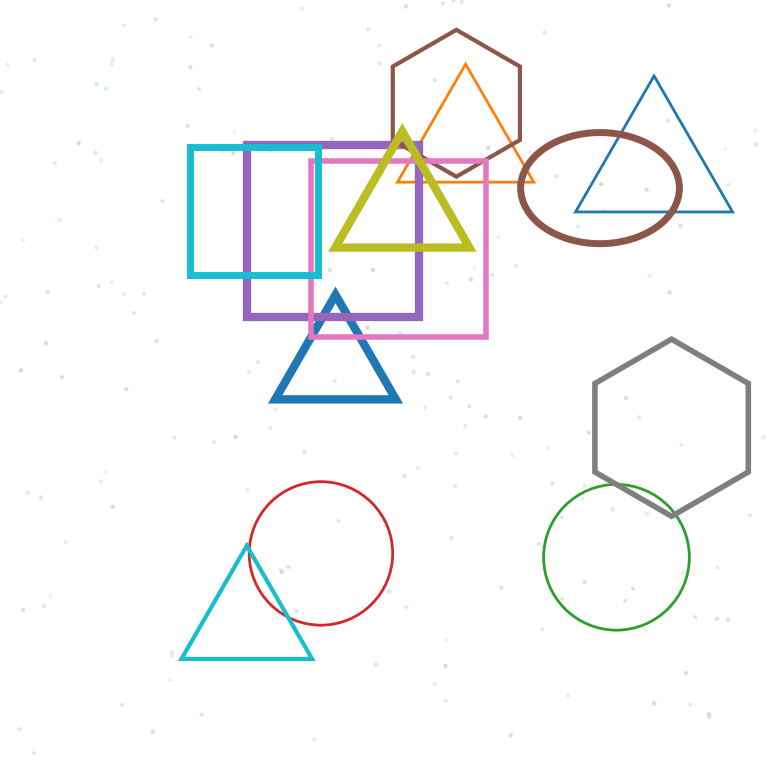[{"shape": "triangle", "thickness": 3, "radius": 0.45, "center": [0.436, 0.527]}, {"shape": "triangle", "thickness": 1, "radius": 0.59, "center": [0.849, 0.784]}, {"shape": "triangle", "thickness": 1, "radius": 0.51, "center": [0.605, 0.814]}, {"shape": "circle", "thickness": 1, "radius": 0.47, "center": [0.801, 0.276]}, {"shape": "circle", "thickness": 1, "radius": 0.47, "center": [0.417, 0.281]}, {"shape": "square", "thickness": 3, "radius": 0.56, "center": [0.432, 0.7]}, {"shape": "oval", "thickness": 2.5, "radius": 0.52, "center": [0.779, 0.756]}, {"shape": "hexagon", "thickness": 1.5, "radius": 0.48, "center": [0.593, 0.866]}, {"shape": "square", "thickness": 2, "radius": 0.57, "center": [0.518, 0.677]}, {"shape": "hexagon", "thickness": 2, "radius": 0.58, "center": [0.872, 0.445]}, {"shape": "triangle", "thickness": 3, "radius": 0.5, "center": [0.523, 0.729]}, {"shape": "square", "thickness": 2.5, "radius": 0.41, "center": [0.33, 0.726]}, {"shape": "triangle", "thickness": 1.5, "radius": 0.49, "center": [0.321, 0.193]}]